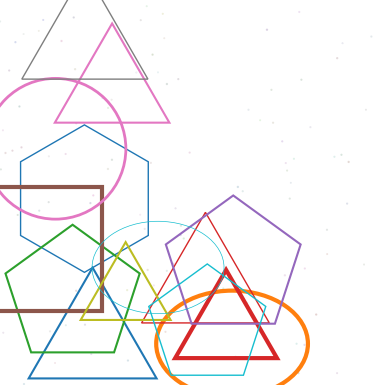[{"shape": "triangle", "thickness": 1.5, "radius": 0.96, "center": [0.241, 0.113]}, {"shape": "hexagon", "thickness": 1, "radius": 0.96, "center": [0.219, 0.484]}, {"shape": "oval", "thickness": 3, "radius": 0.99, "center": [0.603, 0.107]}, {"shape": "pentagon", "thickness": 1.5, "radius": 0.92, "center": [0.189, 0.233]}, {"shape": "triangle", "thickness": 1, "radius": 0.96, "center": [0.534, 0.257]}, {"shape": "triangle", "thickness": 3, "radius": 0.76, "center": [0.587, 0.146]}, {"shape": "pentagon", "thickness": 1.5, "radius": 0.92, "center": [0.606, 0.308]}, {"shape": "square", "thickness": 3, "radius": 0.8, "center": [0.105, 0.353]}, {"shape": "circle", "thickness": 2, "radius": 0.91, "center": [0.144, 0.614]}, {"shape": "triangle", "thickness": 1.5, "radius": 0.86, "center": [0.291, 0.767]}, {"shape": "triangle", "thickness": 1, "radius": 0.95, "center": [0.22, 0.889]}, {"shape": "triangle", "thickness": 1.5, "radius": 0.67, "center": [0.326, 0.236]}, {"shape": "pentagon", "thickness": 1, "radius": 0.8, "center": [0.538, 0.155]}, {"shape": "oval", "thickness": 0.5, "radius": 0.86, "center": [0.41, 0.305]}]